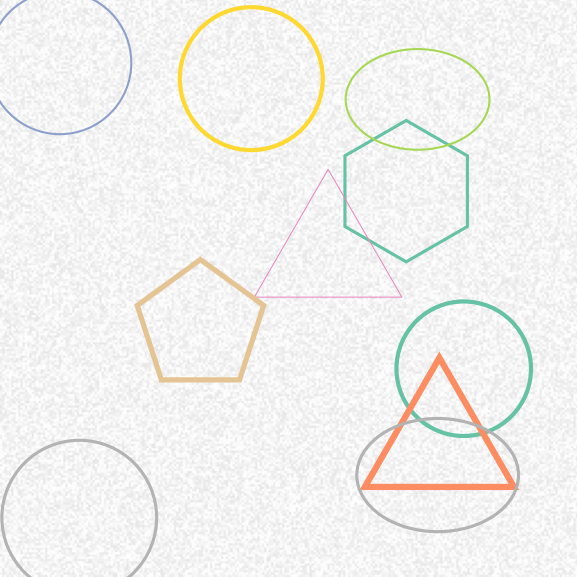[{"shape": "hexagon", "thickness": 1.5, "radius": 0.61, "center": [0.703, 0.668]}, {"shape": "circle", "thickness": 2, "radius": 0.58, "center": [0.803, 0.361]}, {"shape": "triangle", "thickness": 3, "radius": 0.75, "center": [0.761, 0.231]}, {"shape": "circle", "thickness": 1, "radius": 0.62, "center": [0.104, 0.89]}, {"shape": "triangle", "thickness": 0.5, "radius": 0.74, "center": [0.568, 0.558]}, {"shape": "oval", "thickness": 1, "radius": 0.62, "center": [0.723, 0.827]}, {"shape": "circle", "thickness": 2, "radius": 0.62, "center": [0.435, 0.863]}, {"shape": "pentagon", "thickness": 2.5, "radius": 0.58, "center": [0.347, 0.435]}, {"shape": "circle", "thickness": 1.5, "radius": 0.67, "center": [0.137, 0.103]}, {"shape": "oval", "thickness": 1.5, "radius": 0.7, "center": [0.758, 0.177]}]